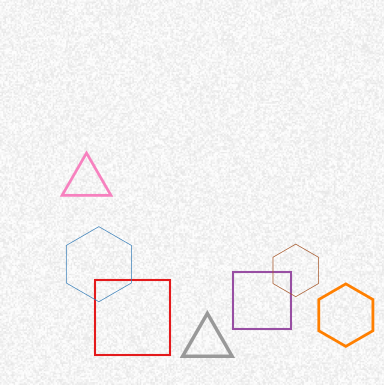[{"shape": "square", "thickness": 1.5, "radius": 0.49, "center": [0.344, 0.176]}, {"shape": "hexagon", "thickness": 0.5, "radius": 0.49, "center": [0.257, 0.314]}, {"shape": "square", "thickness": 1.5, "radius": 0.37, "center": [0.681, 0.219]}, {"shape": "hexagon", "thickness": 2, "radius": 0.41, "center": [0.898, 0.181]}, {"shape": "hexagon", "thickness": 0.5, "radius": 0.34, "center": [0.768, 0.298]}, {"shape": "triangle", "thickness": 2, "radius": 0.37, "center": [0.225, 0.529]}, {"shape": "triangle", "thickness": 2.5, "radius": 0.37, "center": [0.539, 0.112]}]